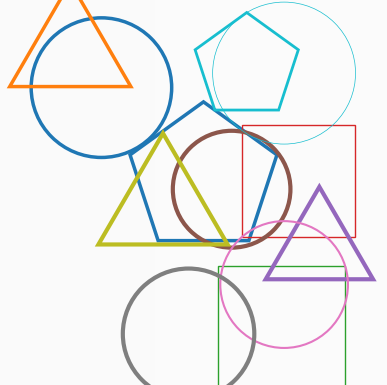[{"shape": "pentagon", "thickness": 2.5, "radius": 1.0, "center": [0.525, 0.536]}, {"shape": "circle", "thickness": 2.5, "radius": 0.91, "center": [0.262, 0.772]}, {"shape": "triangle", "thickness": 2.5, "radius": 0.9, "center": [0.181, 0.865]}, {"shape": "square", "thickness": 1, "radius": 0.82, "center": [0.727, 0.146]}, {"shape": "square", "thickness": 1, "radius": 0.73, "center": [0.771, 0.529]}, {"shape": "triangle", "thickness": 3, "radius": 0.8, "center": [0.824, 0.355]}, {"shape": "circle", "thickness": 3, "radius": 0.76, "center": [0.598, 0.509]}, {"shape": "circle", "thickness": 1.5, "radius": 0.82, "center": [0.733, 0.261]}, {"shape": "circle", "thickness": 3, "radius": 0.85, "center": [0.487, 0.133]}, {"shape": "triangle", "thickness": 3, "radius": 0.96, "center": [0.421, 0.461]}, {"shape": "circle", "thickness": 0.5, "radius": 0.92, "center": [0.733, 0.81]}, {"shape": "pentagon", "thickness": 2, "radius": 0.7, "center": [0.637, 0.827]}]